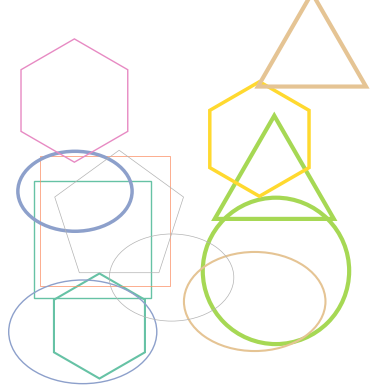[{"shape": "hexagon", "thickness": 1.5, "radius": 0.68, "center": [0.258, 0.153]}, {"shape": "square", "thickness": 1, "radius": 0.76, "center": [0.24, 0.379]}, {"shape": "square", "thickness": 0.5, "radius": 0.84, "center": [0.272, 0.426]}, {"shape": "oval", "thickness": 2.5, "radius": 0.74, "center": [0.195, 0.503]}, {"shape": "oval", "thickness": 1, "radius": 0.96, "center": [0.215, 0.138]}, {"shape": "hexagon", "thickness": 1, "radius": 0.8, "center": [0.193, 0.739]}, {"shape": "triangle", "thickness": 3, "radius": 0.89, "center": [0.712, 0.521]}, {"shape": "circle", "thickness": 3, "radius": 0.95, "center": [0.717, 0.296]}, {"shape": "hexagon", "thickness": 2.5, "radius": 0.74, "center": [0.674, 0.639]}, {"shape": "triangle", "thickness": 3, "radius": 0.81, "center": [0.81, 0.856]}, {"shape": "oval", "thickness": 1.5, "radius": 0.92, "center": [0.662, 0.217]}, {"shape": "pentagon", "thickness": 0.5, "radius": 0.88, "center": [0.309, 0.434]}, {"shape": "oval", "thickness": 0.5, "radius": 0.81, "center": [0.446, 0.279]}]